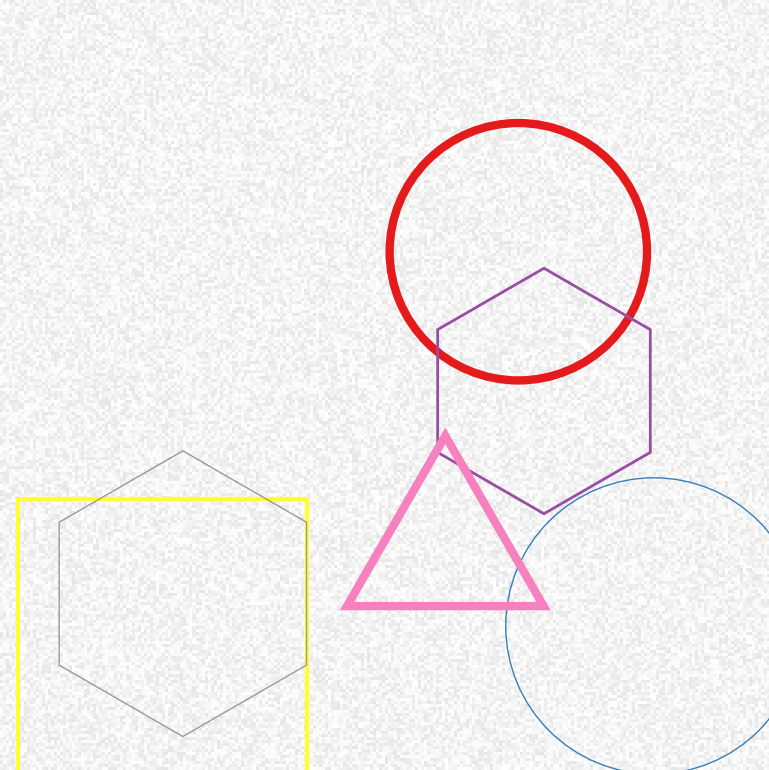[{"shape": "circle", "thickness": 3, "radius": 0.84, "center": [0.673, 0.673]}, {"shape": "circle", "thickness": 0.5, "radius": 0.96, "center": [0.849, 0.187]}, {"shape": "hexagon", "thickness": 1, "radius": 0.8, "center": [0.706, 0.492]}, {"shape": "square", "thickness": 1.5, "radius": 0.94, "center": [0.211, 0.165]}, {"shape": "triangle", "thickness": 3, "radius": 0.74, "center": [0.578, 0.287]}, {"shape": "hexagon", "thickness": 0.5, "radius": 0.93, "center": [0.237, 0.229]}]